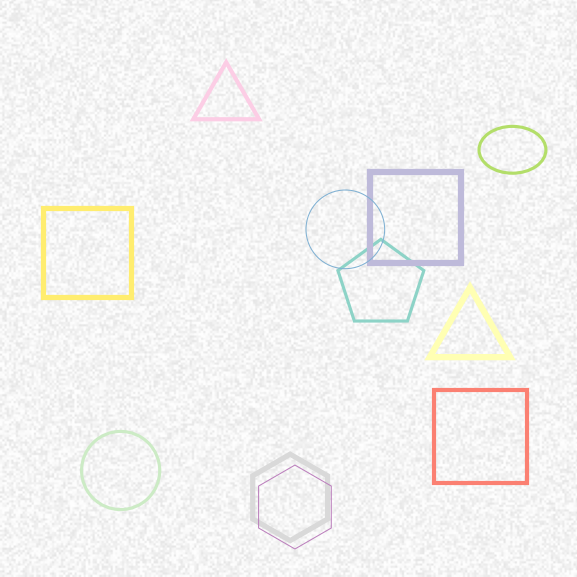[{"shape": "pentagon", "thickness": 1.5, "radius": 0.39, "center": [0.66, 0.507]}, {"shape": "triangle", "thickness": 3, "radius": 0.4, "center": [0.814, 0.421]}, {"shape": "square", "thickness": 3, "radius": 0.4, "center": [0.719, 0.622]}, {"shape": "square", "thickness": 2, "radius": 0.4, "center": [0.832, 0.244]}, {"shape": "circle", "thickness": 0.5, "radius": 0.34, "center": [0.598, 0.602]}, {"shape": "oval", "thickness": 1.5, "radius": 0.29, "center": [0.887, 0.74]}, {"shape": "triangle", "thickness": 2, "radius": 0.33, "center": [0.392, 0.826]}, {"shape": "hexagon", "thickness": 2.5, "radius": 0.37, "center": [0.502, 0.138]}, {"shape": "hexagon", "thickness": 0.5, "radius": 0.36, "center": [0.511, 0.121]}, {"shape": "circle", "thickness": 1.5, "radius": 0.34, "center": [0.209, 0.184]}, {"shape": "square", "thickness": 2.5, "radius": 0.38, "center": [0.151, 0.562]}]